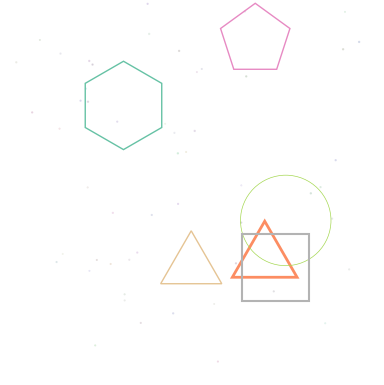[{"shape": "hexagon", "thickness": 1, "radius": 0.57, "center": [0.321, 0.726]}, {"shape": "triangle", "thickness": 2, "radius": 0.49, "center": [0.688, 0.328]}, {"shape": "pentagon", "thickness": 1, "radius": 0.47, "center": [0.663, 0.897]}, {"shape": "circle", "thickness": 0.5, "radius": 0.59, "center": [0.742, 0.427]}, {"shape": "triangle", "thickness": 1, "radius": 0.46, "center": [0.497, 0.309]}, {"shape": "square", "thickness": 1.5, "radius": 0.44, "center": [0.716, 0.305]}]